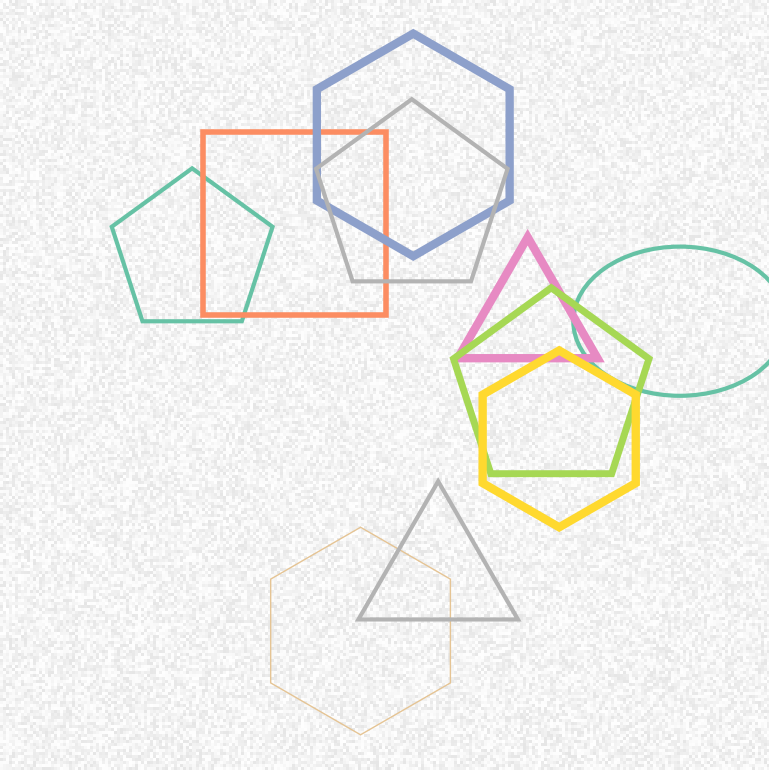[{"shape": "pentagon", "thickness": 1.5, "radius": 0.55, "center": [0.25, 0.672]}, {"shape": "oval", "thickness": 1.5, "radius": 0.69, "center": [0.883, 0.583]}, {"shape": "square", "thickness": 2, "radius": 0.59, "center": [0.382, 0.71]}, {"shape": "hexagon", "thickness": 3, "radius": 0.72, "center": [0.537, 0.812]}, {"shape": "triangle", "thickness": 3, "radius": 0.52, "center": [0.685, 0.587]}, {"shape": "pentagon", "thickness": 2.5, "radius": 0.67, "center": [0.716, 0.493]}, {"shape": "hexagon", "thickness": 3, "radius": 0.57, "center": [0.726, 0.43]}, {"shape": "hexagon", "thickness": 0.5, "radius": 0.67, "center": [0.468, 0.18]}, {"shape": "triangle", "thickness": 1.5, "radius": 0.6, "center": [0.569, 0.255]}, {"shape": "pentagon", "thickness": 1.5, "radius": 0.65, "center": [0.535, 0.74]}]